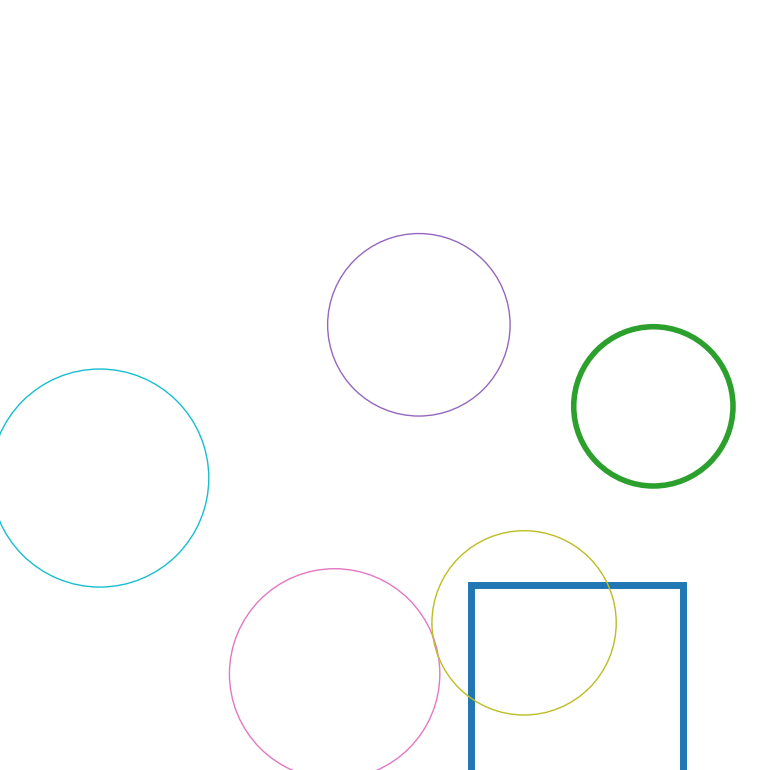[{"shape": "square", "thickness": 2.5, "radius": 0.69, "center": [0.75, 0.103]}, {"shape": "circle", "thickness": 2, "radius": 0.52, "center": [0.849, 0.472]}, {"shape": "circle", "thickness": 0.5, "radius": 0.59, "center": [0.544, 0.578]}, {"shape": "circle", "thickness": 0.5, "radius": 0.68, "center": [0.435, 0.125]}, {"shape": "circle", "thickness": 0.5, "radius": 0.6, "center": [0.681, 0.191]}, {"shape": "circle", "thickness": 0.5, "radius": 0.71, "center": [0.13, 0.379]}]